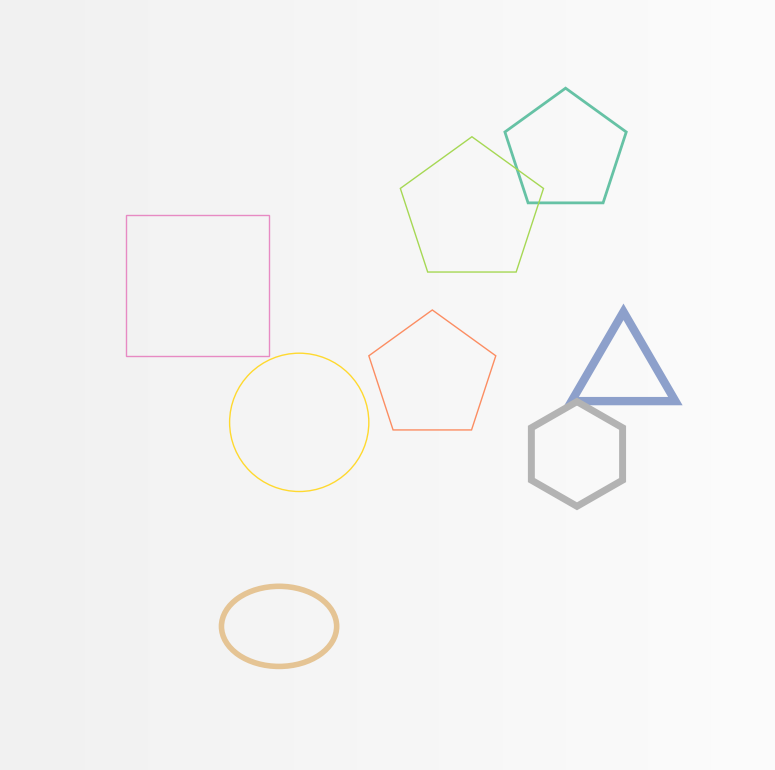[{"shape": "pentagon", "thickness": 1, "radius": 0.41, "center": [0.73, 0.803]}, {"shape": "pentagon", "thickness": 0.5, "radius": 0.43, "center": [0.558, 0.511]}, {"shape": "triangle", "thickness": 3, "radius": 0.39, "center": [0.804, 0.518]}, {"shape": "square", "thickness": 0.5, "radius": 0.46, "center": [0.255, 0.629]}, {"shape": "pentagon", "thickness": 0.5, "radius": 0.49, "center": [0.609, 0.725]}, {"shape": "circle", "thickness": 0.5, "radius": 0.45, "center": [0.386, 0.451]}, {"shape": "oval", "thickness": 2, "radius": 0.37, "center": [0.36, 0.187]}, {"shape": "hexagon", "thickness": 2.5, "radius": 0.34, "center": [0.744, 0.41]}]